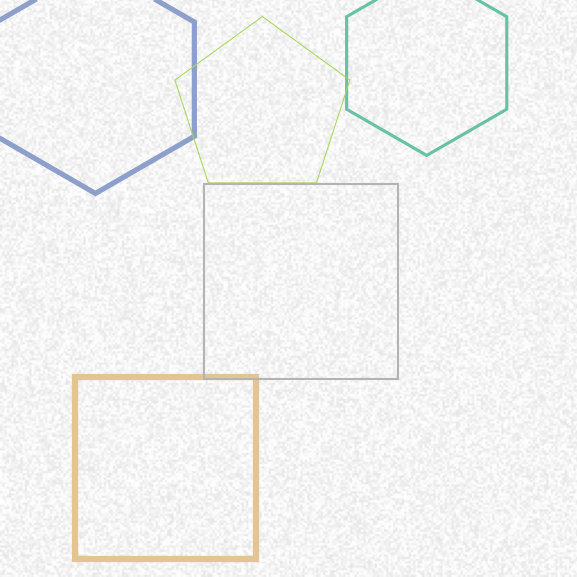[{"shape": "hexagon", "thickness": 1.5, "radius": 0.8, "center": [0.739, 0.89]}, {"shape": "hexagon", "thickness": 2.5, "radius": 0.99, "center": [0.165, 0.862]}, {"shape": "pentagon", "thickness": 0.5, "radius": 0.8, "center": [0.454, 0.811]}, {"shape": "square", "thickness": 3, "radius": 0.78, "center": [0.287, 0.189]}, {"shape": "square", "thickness": 1, "radius": 0.84, "center": [0.521, 0.512]}]